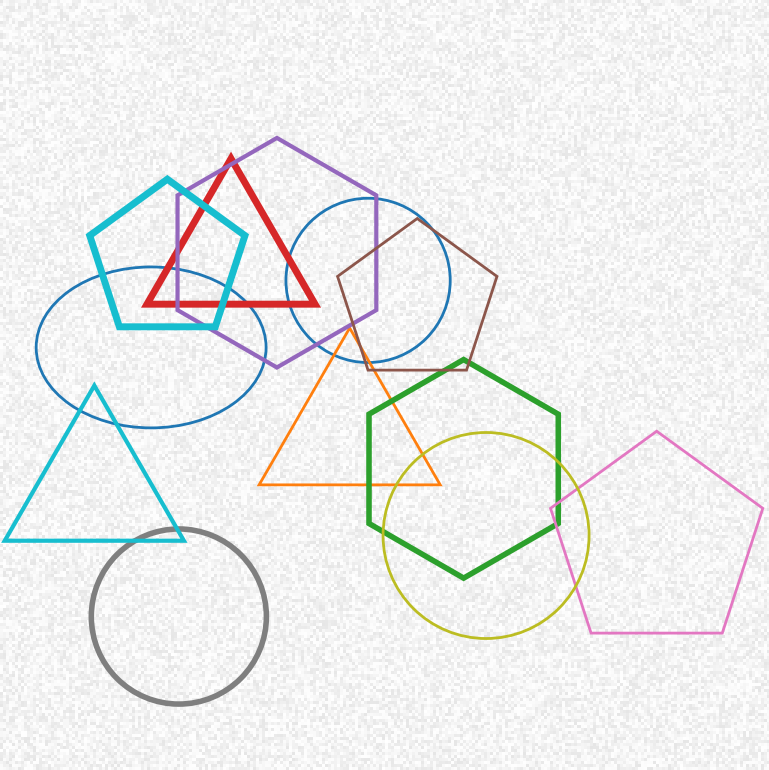[{"shape": "oval", "thickness": 1, "radius": 0.75, "center": [0.196, 0.549]}, {"shape": "circle", "thickness": 1, "radius": 0.53, "center": [0.478, 0.636]}, {"shape": "triangle", "thickness": 1, "radius": 0.68, "center": [0.454, 0.438]}, {"shape": "hexagon", "thickness": 2, "radius": 0.71, "center": [0.602, 0.391]}, {"shape": "triangle", "thickness": 2.5, "radius": 0.63, "center": [0.3, 0.668]}, {"shape": "hexagon", "thickness": 1.5, "radius": 0.75, "center": [0.36, 0.672]}, {"shape": "pentagon", "thickness": 1, "radius": 0.54, "center": [0.542, 0.607]}, {"shape": "pentagon", "thickness": 1, "radius": 0.72, "center": [0.853, 0.295]}, {"shape": "circle", "thickness": 2, "radius": 0.57, "center": [0.232, 0.199]}, {"shape": "circle", "thickness": 1, "radius": 0.67, "center": [0.631, 0.305]}, {"shape": "triangle", "thickness": 1.5, "radius": 0.67, "center": [0.123, 0.365]}, {"shape": "pentagon", "thickness": 2.5, "radius": 0.53, "center": [0.217, 0.661]}]